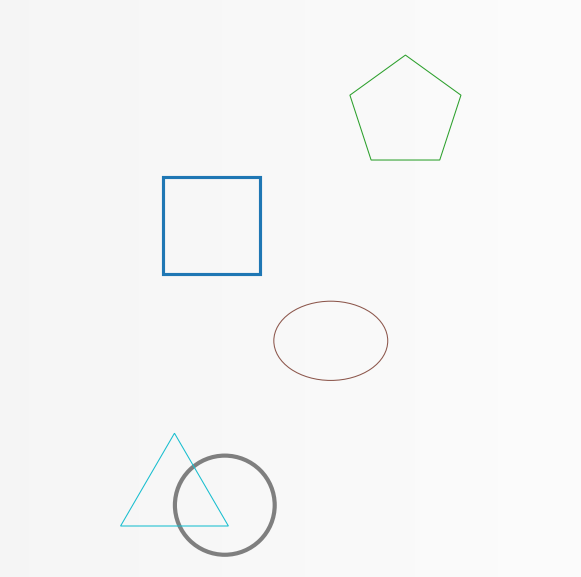[{"shape": "square", "thickness": 1.5, "radius": 0.42, "center": [0.364, 0.609]}, {"shape": "pentagon", "thickness": 0.5, "radius": 0.5, "center": [0.698, 0.803]}, {"shape": "oval", "thickness": 0.5, "radius": 0.49, "center": [0.569, 0.409]}, {"shape": "circle", "thickness": 2, "radius": 0.43, "center": [0.387, 0.124]}, {"shape": "triangle", "thickness": 0.5, "radius": 0.54, "center": [0.3, 0.142]}]